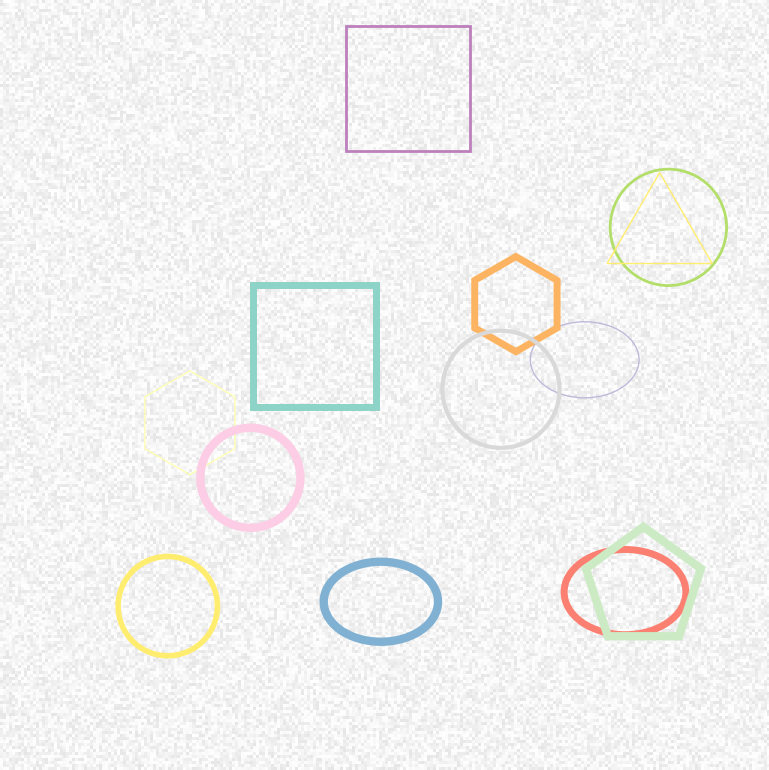[{"shape": "square", "thickness": 2.5, "radius": 0.4, "center": [0.408, 0.551]}, {"shape": "hexagon", "thickness": 0.5, "radius": 0.34, "center": [0.247, 0.451]}, {"shape": "oval", "thickness": 0.5, "radius": 0.35, "center": [0.759, 0.533]}, {"shape": "oval", "thickness": 2.5, "radius": 0.4, "center": [0.812, 0.231]}, {"shape": "oval", "thickness": 3, "radius": 0.37, "center": [0.495, 0.219]}, {"shape": "hexagon", "thickness": 2.5, "radius": 0.31, "center": [0.67, 0.605]}, {"shape": "circle", "thickness": 1, "radius": 0.38, "center": [0.868, 0.705]}, {"shape": "circle", "thickness": 3, "radius": 0.32, "center": [0.325, 0.38]}, {"shape": "circle", "thickness": 1.5, "radius": 0.38, "center": [0.651, 0.494]}, {"shape": "square", "thickness": 1, "radius": 0.4, "center": [0.53, 0.885]}, {"shape": "pentagon", "thickness": 3, "radius": 0.39, "center": [0.836, 0.237]}, {"shape": "circle", "thickness": 2, "radius": 0.32, "center": [0.218, 0.213]}, {"shape": "triangle", "thickness": 0.5, "radius": 0.39, "center": [0.857, 0.697]}]